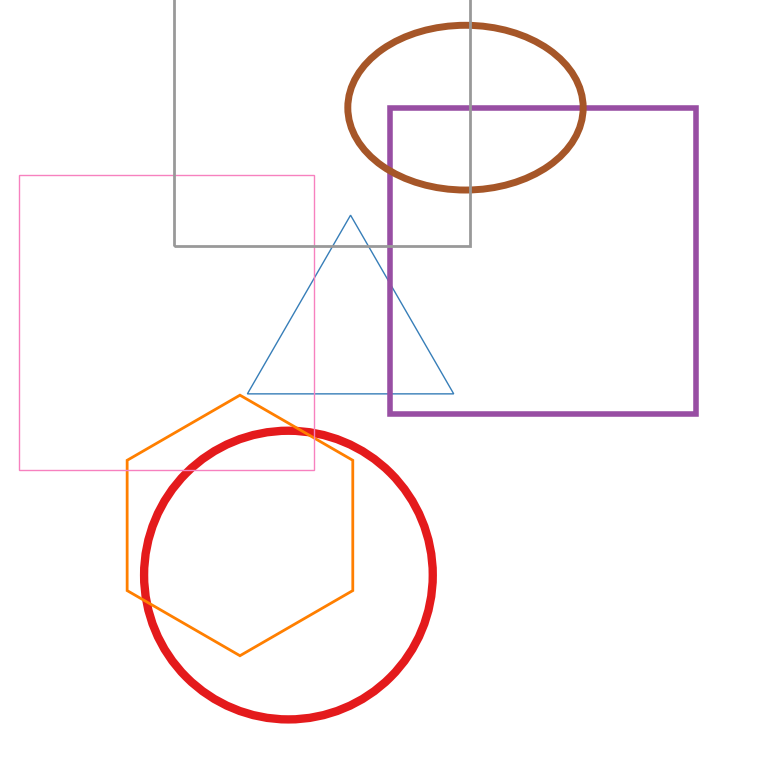[{"shape": "circle", "thickness": 3, "radius": 0.94, "center": [0.375, 0.253]}, {"shape": "triangle", "thickness": 0.5, "radius": 0.77, "center": [0.455, 0.566]}, {"shape": "square", "thickness": 2, "radius": 0.99, "center": [0.705, 0.661]}, {"shape": "hexagon", "thickness": 1, "radius": 0.85, "center": [0.312, 0.318]}, {"shape": "oval", "thickness": 2.5, "radius": 0.76, "center": [0.605, 0.86]}, {"shape": "square", "thickness": 0.5, "radius": 0.96, "center": [0.217, 0.582]}, {"shape": "square", "thickness": 1, "radius": 0.96, "center": [0.418, 0.873]}]